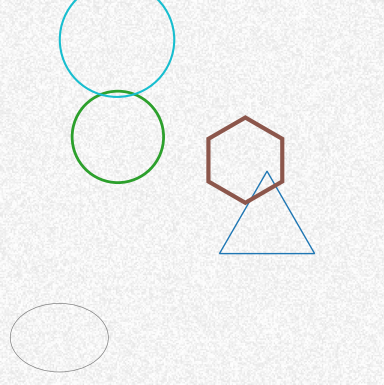[{"shape": "triangle", "thickness": 1, "radius": 0.71, "center": [0.694, 0.413]}, {"shape": "circle", "thickness": 2, "radius": 0.59, "center": [0.306, 0.644]}, {"shape": "hexagon", "thickness": 3, "radius": 0.55, "center": [0.637, 0.584]}, {"shape": "oval", "thickness": 0.5, "radius": 0.64, "center": [0.154, 0.123]}, {"shape": "circle", "thickness": 1.5, "radius": 0.74, "center": [0.304, 0.897]}]